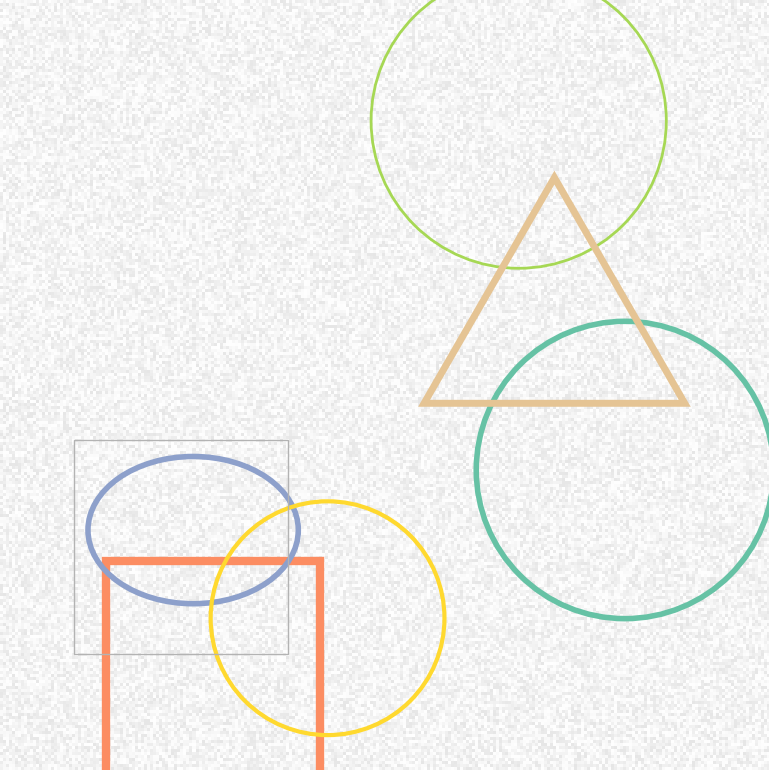[{"shape": "circle", "thickness": 2, "radius": 0.97, "center": [0.812, 0.39]}, {"shape": "square", "thickness": 3, "radius": 0.69, "center": [0.276, 0.133]}, {"shape": "oval", "thickness": 2, "radius": 0.68, "center": [0.251, 0.312]}, {"shape": "circle", "thickness": 1, "radius": 0.96, "center": [0.674, 0.843]}, {"shape": "circle", "thickness": 1.5, "radius": 0.76, "center": [0.425, 0.197]}, {"shape": "triangle", "thickness": 2.5, "radius": 0.98, "center": [0.72, 0.574]}, {"shape": "square", "thickness": 0.5, "radius": 0.69, "center": [0.235, 0.29]}]